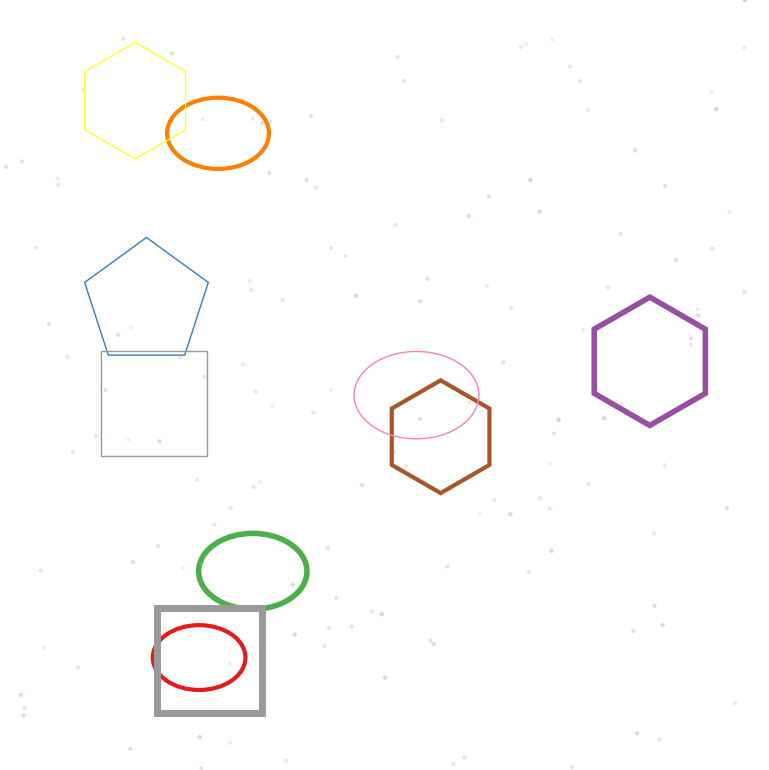[{"shape": "oval", "thickness": 1.5, "radius": 0.3, "center": [0.259, 0.146]}, {"shape": "pentagon", "thickness": 0.5, "radius": 0.42, "center": [0.19, 0.607]}, {"shape": "oval", "thickness": 2, "radius": 0.35, "center": [0.328, 0.258]}, {"shape": "hexagon", "thickness": 2, "radius": 0.42, "center": [0.844, 0.531]}, {"shape": "oval", "thickness": 1.5, "radius": 0.33, "center": [0.283, 0.827]}, {"shape": "hexagon", "thickness": 0.5, "radius": 0.38, "center": [0.175, 0.869]}, {"shape": "hexagon", "thickness": 1.5, "radius": 0.37, "center": [0.572, 0.433]}, {"shape": "oval", "thickness": 0.5, "radius": 0.41, "center": [0.541, 0.487]}, {"shape": "square", "thickness": 2.5, "radius": 0.34, "center": [0.272, 0.142]}, {"shape": "square", "thickness": 0.5, "radius": 0.34, "center": [0.2, 0.476]}]